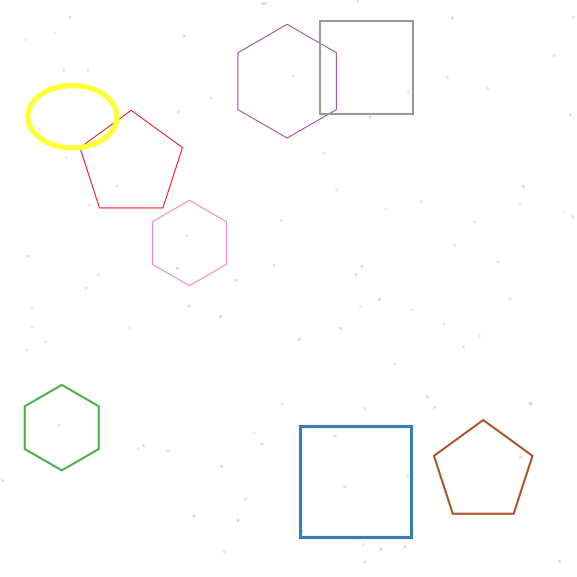[{"shape": "pentagon", "thickness": 0.5, "radius": 0.47, "center": [0.227, 0.715]}, {"shape": "square", "thickness": 1.5, "radius": 0.48, "center": [0.615, 0.165]}, {"shape": "hexagon", "thickness": 1, "radius": 0.37, "center": [0.107, 0.259]}, {"shape": "hexagon", "thickness": 0.5, "radius": 0.49, "center": [0.497, 0.859]}, {"shape": "oval", "thickness": 2.5, "radius": 0.39, "center": [0.125, 0.797]}, {"shape": "pentagon", "thickness": 1, "radius": 0.45, "center": [0.837, 0.182]}, {"shape": "hexagon", "thickness": 0.5, "radius": 0.37, "center": [0.328, 0.578]}, {"shape": "square", "thickness": 1, "radius": 0.4, "center": [0.635, 0.883]}]